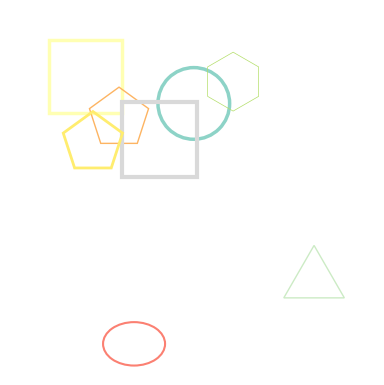[{"shape": "circle", "thickness": 2.5, "radius": 0.47, "center": [0.503, 0.731]}, {"shape": "square", "thickness": 2.5, "radius": 0.47, "center": [0.222, 0.801]}, {"shape": "oval", "thickness": 1.5, "radius": 0.4, "center": [0.348, 0.107]}, {"shape": "pentagon", "thickness": 1, "radius": 0.4, "center": [0.309, 0.693]}, {"shape": "hexagon", "thickness": 0.5, "radius": 0.38, "center": [0.606, 0.788]}, {"shape": "square", "thickness": 3, "radius": 0.48, "center": [0.414, 0.637]}, {"shape": "triangle", "thickness": 1, "radius": 0.45, "center": [0.816, 0.272]}, {"shape": "pentagon", "thickness": 2, "radius": 0.41, "center": [0.241, 0.629]}]